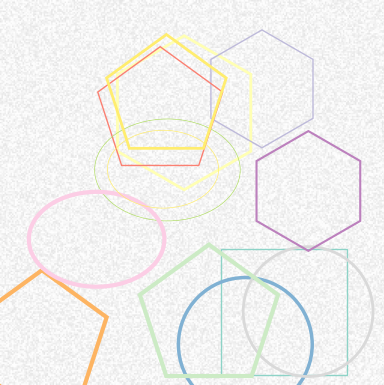[{"shape": "square", "thickness": 1, "radius": 0.82, "center": [0.737, 0.19]}, {"shape": "hexagon", "thickness": 2, "radius": 1.0, "center": [0.478, 0.707]}, {"shape": "hexagon", "thickness": 1, "radius": 0.77, "center": [0.68, 0.769]}, {"shape": "pentagon", "thickness": 1, "radius": 0.85, "center": [0.416, 0.708]}, {"shape": "circle", "thickness": 2.5, "radius": 0.87, "center": [0.637, 0.105]}, {"shape": "pentagon", "thickness": 3, "radius": 0.88, "center": [0.109, 0.121]}, {"shape": "oval", "thickness": 0.5, "radius": 0.95, "center": [0.435, 0.559]}, {"shape": "oval", "thickness": 3, "radius": 0.88, "center": [0.251, 0.378]}, {"shape": "circle", "thickness": 2, "radius": 0.84, "center": [0.8, 0.191]}, {"shape": "hexagon", "thickness": 1.5, "radius": 0.78, "center": [0.801, 0.504]}, {"shape": "pentagon", "thickness": 3, "radius": 0.94, "center": [0.543, 0.176]}, {"shape": "pentagon", "thickness": 2, "radius": 0.82, "center": [0.432, 0.747]}, {"shape": "oval", "thickness": 0.5, "radius": 0.72, "center": [0.423, 0.56]}]